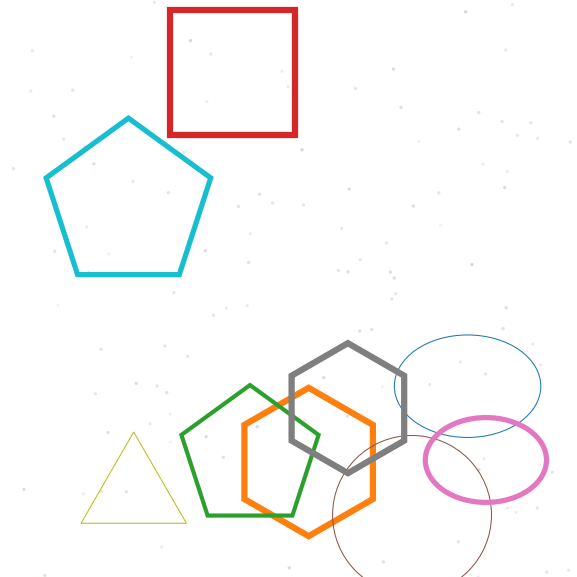[{"shape": "oval", "thickness": 0.5, "radius": 0.63, "center": [0.81, 0.33]}, {"shape": "hexagon", "thickness": 3, "radius": 0.64, "center": [0.534, 0.199]}, {"shape": "pentagon", "thickness": 2, "radius": 0.62, "center": [0.433, 0.207]}, {"shape": "square", "thickness": 3, "radius": 0.54, "center": [0.403, 0.873]}, {"shape": "circle", "thickness": 0.5, "radius": 0.69, "center": [0.713, 0.107]}, {"shape": "oval", "thickness": 2.5, "radius": 0.52, "center": [0.841, 0.203]}, {"shape": "hexagon", "thickness": 3, "radius": 0.56, "center": [0.602, 0.292]}, {"shape": "triangle", "thickness": 0.5, "radius": 0.53, "center": [0.232, 0.146]}, {"shape": "pentagon", "thickness": 2.5, "radius": 0.75, "center": [0.222, 0.645]}]